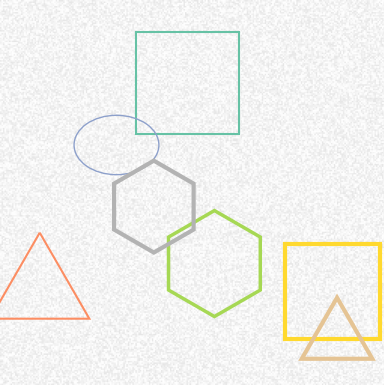[{"shape": "square", "thickness": 1.5, "radius": 0.67, "center": [0.486, 0.785]}, {"shape": "triangle", "thickness": 1.5, "radius": 0.74, "center": [0.103, 0.247]}, {"shape": "oval", "thickness": 1, "radius": 0.55, "center": [0.303, 0.623]}, {"shape": "hexagon", "thickness": 2.5, "radius": 0.69, "center": [0.557, 0.315]}, {"shape": "square", "thickness": 3, "radius": 0.61, "center": [0.864, 0.243]}, {"shape": "triangle", "thickness": 3, "radius": 0.53, "center": [0.875, 0.121]}, {"shape": "hexagon", "thickness": 3, "radius": 0.6, "center": [0.4, 0.463]}]